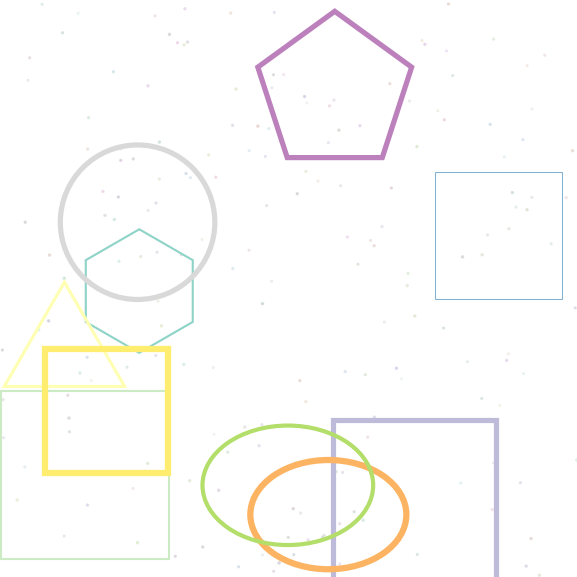[{"shape": "hexagon", "thickness": 1, "radius": 0.53, "center": [0.241, 0.495]}, {"shape": "triangle", "thickness": 1.5, "radius": 0.6, "center": [0.112, 0.39]}, {"shape": "square", "thickness": 2.5, "radius": 0.7, "center": [0.718, 0.131]}, {"shape": "square", "thickness": 0.5, "radius": 0.55, "center": [0.863, 0.591]}, {"shape": "oval", "thickness": 3, "radius": 0.68, "center": [0.569, 0.108]}, {"shape": "oval", "thickness": 2, "radius": 0.74, "center": [0.498, 0.159]}, {"shape": "circle", "thickness": 2.5, "radius": 0.67, "center": [0.238, 0.614]}, {"shape": "pentagon", "thickness": 2.5, "radius": 0.7, "center": [0.58, 0.84]}, {"shape": "square", "thickness": 1, "radius": 0.72, "center": [0.147, 0.176]}, {"shape": "square", "thickness": 3, "radius": 0.53, "center": [0.185, 0.287]}]